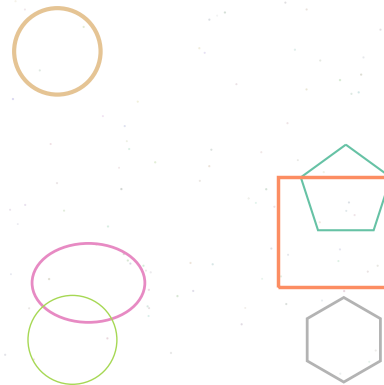[{"shape": "pentagon", "thickness": 1.5, "radius": 0.61, "center": [0.898, 0.501]}, {"shape": "square", "thickness": 2.5, "radius": 0.71, "center": [0.864, 0.397]}, {"shape": "oval", "thickness": 2, "radius": 0.73, "center": [0.23, 0.265]}, {"shape": "circle", "thickness": 1, "radius": 0.58, "center": [0.188, 0.117]}, {"shape": "circle", "thickness": 3, "radius": 0.56, "center": [0.149, 0.867]}, {"shape": "hexagon", "thickness": 2, "radius": 0.55, "center": [0.893, 0.117]}]